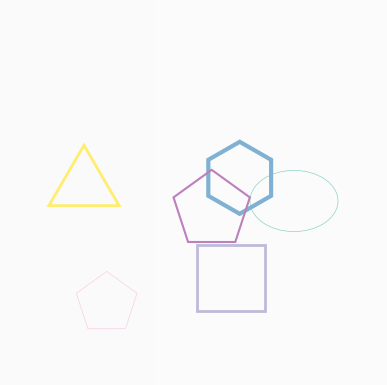[{"shape": "oval", "thickness": 0.5, "radius": 0.57, "center": [0.759, 0.478]}, {"shape": "square", "thickness": 2, "radius": 0.43, "center": [0.596, 0.278]}, {"shape": "hexagon", "thickness": 3, "radius": 0.47, "center": [0.619, 0.538]}, {"shape": "pentagon", "thickness": 0.5, "radius": 0.41, "center": [0.275, 0.213]}, {"shape": "pentagon", "thickness": 1.5, "radius": 0.52, "center": [0.546, 0.455]}, {"shape": "triangle", "thickness": 2, "radius": 0.52, "center": [0.217, 0.518]}]